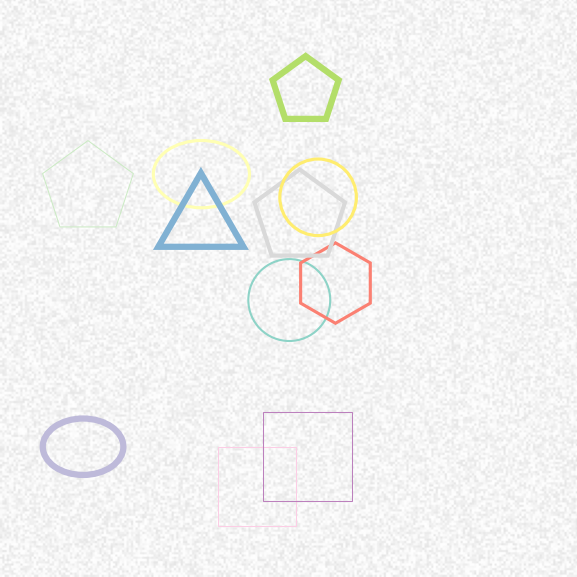[{"shape": "circle", "thickness": 1, "radius": 0.35, "center": [0.501, 0.48]}, {"shape": "oval", "thickness": 1.5, "radius": 0.42, "center": [0.349, 0.698]}, {"shape": "oval", "thickness": 3, "radius": 0.35, "center": [0.144, 0.226]}, {"shape": "hexagon", "thickness": 1.5, "radius": 0.35, "center": [0.581, 0.509]}, {"shape": "triangle", "thickness": 3, "radius": 0.43, "center": [0.348, 0.614]}, {"shape": "pentagon", "thickness": 3, "radius": 0.3, "center": [0.529, 0.842]}, {"shape": "square", "thickness": 0.5, "radius": 0.34, "center": [0.445, 0.157]}, {"shape": "pentagon", "thickness": 2, "radius": 0.41, "center": [0.519, 0.623]}, {"shape": "square", "thickness": 0.5, "radius": 0.38, "center": [0.532, 0.209]}, {"shape": "pentagon", "thickness": 0.5, "radius": 0.41, "center": [0.152, 0.673]}, {"shape": "circle", "thickness": 1.5, "radius": 0.33, "center": [0.551, 0.657]}]